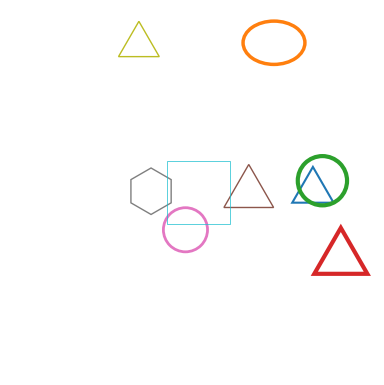[{"shape": "triangle", "thickness": 1.5, "radius": 0.31, "center": [0.813, 0.505]}, {"shape": "oval", "thickness": 2.5, "radius": 0.4, "center": [0.712, 0.889]}, {"shape": "circle", "thickness": 3, "radius": 0.32, "center": [0.837, 0.531]}, {"shape": "triangle", "thickness": 3, "radius": 0.4, "center": [0.885, 0.329]}, {"shape": "triangle", "thickness": 1, "radius": 0.37, "center": [0.646, 0.498]}, {"shape": "circle", "thickness": 2, "radius": 0.29, "center": [0.482, 0.403]}, {"shape": "hexagon", "thickness": 1, "radius": 0.3, "center": [0.392, 0.503]}, {"shape": "triangle", "thickness": 1, "radius": 0.31, "center": [0.361, 0.883]}, {"shape": "square", "thickness": 0.5, "radius": 0.41, "center": [0.516, 0.501]}]